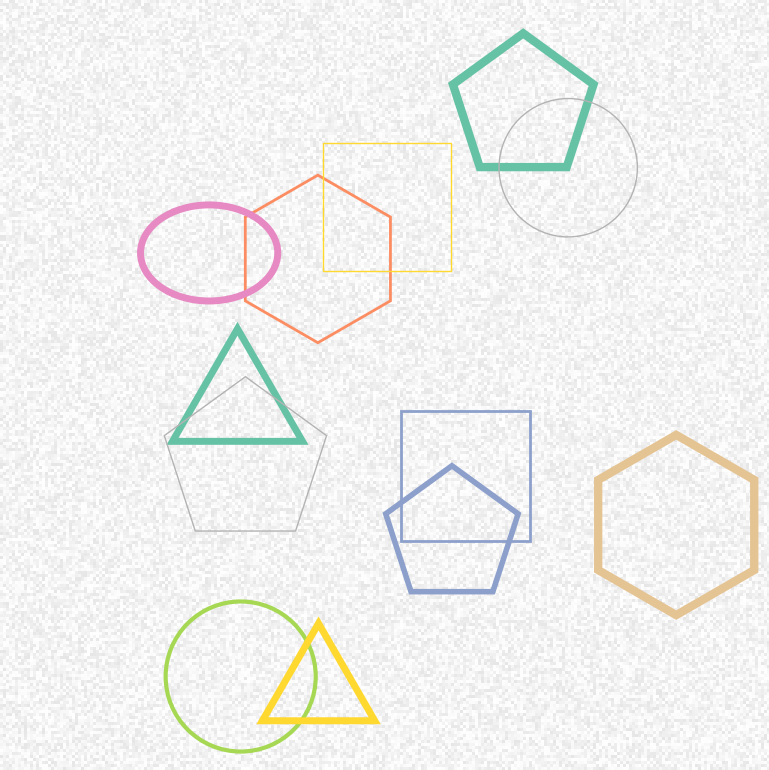[{"shape": "triangle", "thickness": 2.5, "radius": 0.49, "center": [0.308, 0.476]}, {"shape": "pentagon", "thickness": 3, "radius": 0.48, "center": [0.68, 0.861]}, {"shape": "hexagon", "thickness": 1, "radius": 0.54, "center": [0.413, 0.664]}, {"shape": "pentagon", "thickness": 2, "radius": 0.45, "center": [0.587, 0.305]}, {"shape": "square", "thickness": 1, "radius": 0.42, "center": [0.605, 0.382]}, {"shape": "oval", "thickness": 2.5, "radius": 0.45, "center": [0.272, 0.671]}, {"shape": "circle", "thickness": 1.5, "radius": 0.49, "center": [0.313, 0.121]}, {"shape": "square", "thickness": 0.5, "radius": 0.42, "center": [0.503, 0.731]}, {"shape": "triangle", "thickness": 2.5, "radius": 0.42, "center": [0.414, 0.106]}, {"shape": "hexagon", "thickness": 3, "radius": 0.59, "center": [0.878, 0.318]}, {"shape": "circle", "thickness": 0.5, "radius": 0.45, "center": [0.738, 0.782]}, {"shape": "pentagon", "thickness": 0.5, "radius": 0.55, "center": [0.319, 0.4]}]